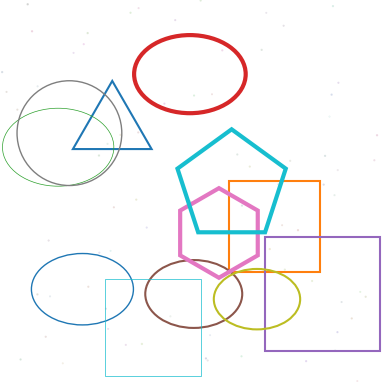[{"shape": "triangle", "thickness": 1.5, "radius": 0.59, "center": [0.292, 0.672]}, {"shape": "oval", "thickness": 1, "radius": 0.66, "center": [0.214, 0.249]}, {"shape": "square", "thickness": 1.5, "radius": 0.59, "center": [0.712, 0.413]}, {"shape": "oval", "thickness": 0.5, "radius": 0.72, "center": [0.151, 0.618]}, {"shape": "oval", "thickness": 3, "radius": 0.72, "center": [0.493, 0.807]}, {"shape": "square", "thickness": 1.5, "radius": 0.75, "center": [0.838, 0.236]}, {"shape": "oval", "thickness": 1.5, "radius": 0.63, "center": [0.503, 0.236]}, {"shape": "hexagon", "thickness": 3, "radius": 0.58, "center": [0.569, 0.395]}, {"shape": "circle", "thickness": 1, "radius": 0.68, "center": [0.18, 0.654]}, {"shape": "oval", "thickness": 1.5, "radius": 0.56, "center": [0.667, 0.223]}, {"shape": "square", "thickness": 0.5, "radius": 0.63, "center": [0.397, 0.15]}, {"shape": "pentagon", "thickness": 3, "radius": 0.74, "center": [0.602, 0.516]}]